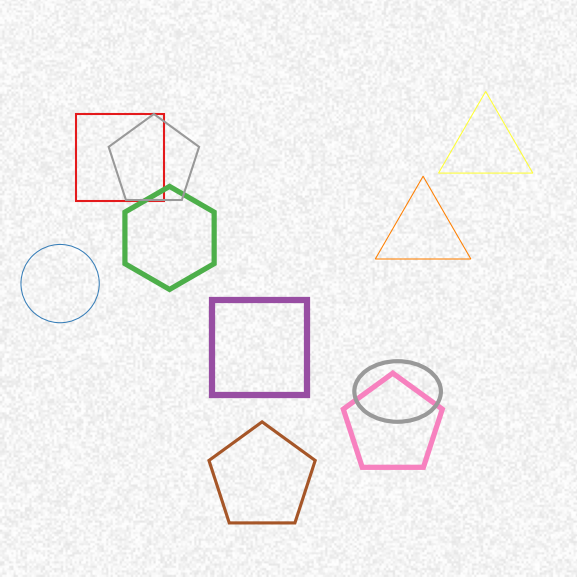[{"shape": "square", "thickness": 1, "radius": 0.38, "center": [0.208, 0.726]}, {"shape": "circle", "thickness": 0.5, "radius": 0.34, "center": [0.104, 0.508]}, {"shape": "hexagon", "thickness": 2.5, "radius": 0.45, "center": [0.294, 0.587]}, {"shape": "square", "thickness": 3, "radius": 0.41, "center": [0.45, 0.397]}, {"shape": "triangle", "thickness": 0.5, "radius": 0.48, "center": [0.733, 0.598]}, {"shape": "triangle", "thickness": 0.5, "radius": 0.47, "center": [0.841, 0.747]}, {"shape": "pentagon", "thickness": 1.5, "radius": 0.48, "center": [0.454, 0.172]}, {"shape": "pentagon", "thickness": 2.5, "radius": 0.45, "center": [0.68, 0.263]}, {"shape": "pentagon", "thickness": 1, "radius": 0.41, "center": [0.266, 0.719]}, {"shape": "oval", "thickness": 2, "radius": 0.37, "center": [0.689, 0.321]}]